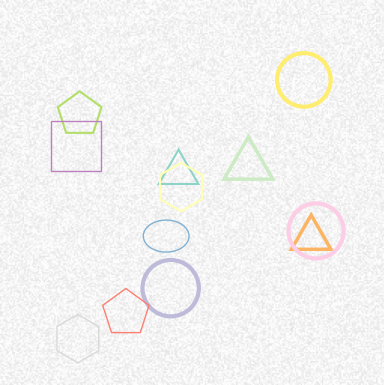[{"shape": "triangle", "thickness": 1.5, "radius": 0.3, "center": [0.464, 0.552]}, {"shape": "hexagon", "thickness": 1.5, "radius": 0.31, "center": [0.47, 0.514]}, {"shape": "circle", "thickness": 3, "radius": 0.37, "center": [0.443, 0.252]}, {"shape": "pentagon", "thickness": 1, "radius": 0.32, "center": [0.327, 0.187]}, {"shape": "oval", "thickness": 1, "radius": 0.3, "center": [0.432, 0.387]}, {"shape": "triangle", "thickness": 2.5, "radius": 0.3, "center": [0.808, 0.382]}, {"shape": "pentagon", "thickness": 1.5, "radius": 0.3, "center": [0.207, 0.703]}, {"shape": "circle", "thickness": 3, "radius": 0.36, "center": [0.821, 0.4]}, {"shape": "hexagon", "thickness": 1, "radius": 0.31, "center": [0.202, 0.12]}, {"shape": "square", "thickness": 1, "radius": 0.32, "center": [0.198, 0.621]}, {"shape": "triangle", "thickness": 2.5, "radius": 0.37, "center": [0.645, 0.571]}, {"shape": "circle", "thickness": 3, "radius": 0.35, "center": [0.789, 0.792]}]